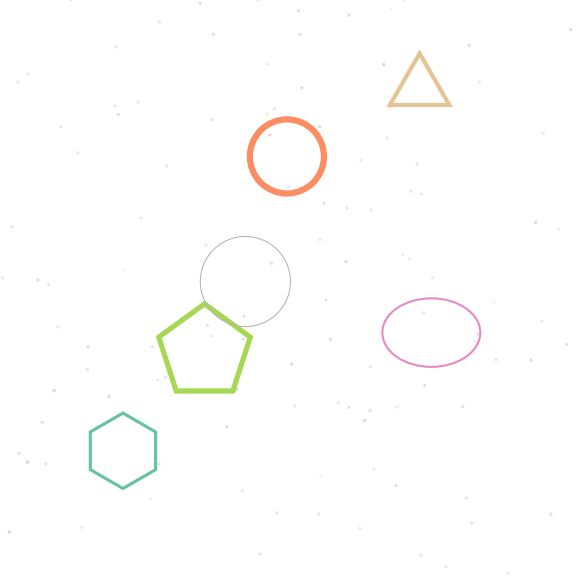[{"shape": "hexagon", "thickness": 1.5, "radius": 0.33, "center": [0.213, 0.219]}, {"shape": "circle", "thickness": 3, "radius": 0.32, "center": [0.497, 0.728]}, {"shape": "oval", "thickness": 1, "radius": 0.42, "center": [0.747, 0.423]}, {"shape": "pentagon", "thickness": 2.5, "radius": 0.42, "center": [0.354, 0.39]}, {"shape": "triangle", "thickness": 2, "radius": 0.3, "center": [0.727, 0.847]}, {"shape": "circle", "thickness": 0.5, "radius": 0.39, "center": [0.425, 0.512]}]